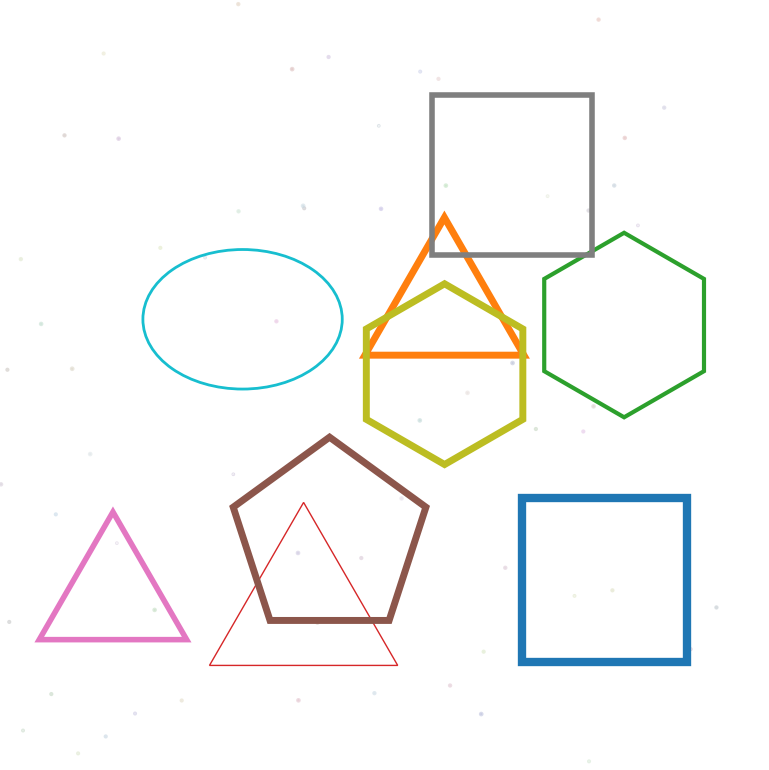[{"shape": "square", "thickness": 3, "radius": 0.53, "center": [0.785, 0.247]}, {"shape": "triangle", "thickness": 2.5, "radius": 0.6, "center": [0.577, 0.598]}, {"shape": "hexagon", "thickness": 1.5, "radius": 0.6, "center": [0.811, 0.578]}, {"shape": "triangle", "thickness": 0.5, "radius": 0.71, "center": [0.394, 0.206]}, {"shape": "pentagon", "thickness": 2.5, "radius": 0.66, "center": [0.428, 0.301]}, {"shape": "triangle", "thickness": 2, "radius": 0.55, "center": [0.147, 0.225]}, {"shape": "square", "thickness": 2, "radius": 0.52, "center": [0.664, 0.773]}, {"shape": "hexagon", "thickness": 2.5, "radius": 0.59, "center": [0.577, 0.514]}, {"shape": "oval", "thickness": 1, "radius": 0.65, "center": [0.315, 0.585]}]